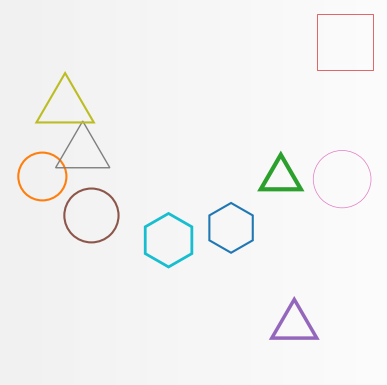[{"shape": "hexagon", "thickness": 1.5, "radius": 0.32, "center": [0.596, 0.408]}, {"shape": "circle", "thickness": 1.5, "radius": 0.31, "center": [0.109, 0.542]}, {"shape": "triangle", "thickness": 3, "radius": 0.3, "center": [0.725, 0.538]}, {"shape": "square", "thickness": 0.5, "radius": 0.36, "center": [0.89, 0.89]}, {"shape": "triangle", "thickness": 2.5, "radius": 0.33, "center": [0.759, 0.155]}, {"shape": "circle", "thickness": 1.5, "radius": 0.35, "center": [0.236, 0.44]}, {"shape": "circle", "thickness": 0.5, "radius": 0.37, "center": [0.883, 0.535]}, {"shape": "triangle", "thickness": 1, "radius": 0.4, "center": [0.213, 0.605]}, {"shape": "triangle", "thickness": 1.5, "radius": 0.43, "center": [0.168, 0.725]}, {"shape": "hexagon", "thickness": 2, "radius": 0.35, "center": [0.435, 0.376]}]